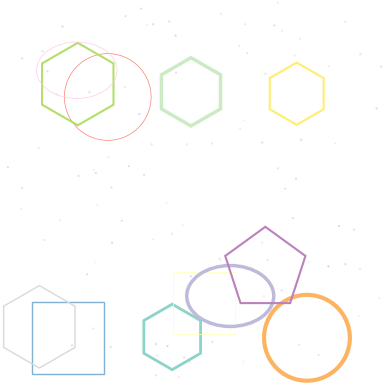[{"shape": "hexagon", "thickness": 2, "radius": 0.43, "center": [0.447, 0.125]}, {"shape": "square", "thickness": 0.5, "radius": 0.4, "center": [0.53, 0.212]}, {"shape": "oval", "thickness": 2.5, "radius": 0.56, "center": [0.598, 0.231]}, {"shape": "circle", "thickness": 0.5, "radius": 0.56, "center": [0.28, 0.748]}, {"shape": "square", "thickness": 1, "radius": 0.46, "center": [0.176, 0.122]}, {"shape": "circle", "thickness": 3, "radius": 0.56, "center": [0.797, 0.123]}, {"shape": "hexagon", "thickness": 1.5, "radius": 0.54, "center": [0.202, 0.782]}, {"shape": "oval", "thickness": 0.5, "radius": 0.52, "center": [0.2, 0.817]}, {"shape": "hexagon", "thickness": 1, "radius": 0.54, "center": [0.102, 0.151]}, {"shape": "pentagon", "thickness": 1.5, "radius": 0.55, "center": [0.689, 0.301]}, {"shape": "hexagon", "thickness": 2.5, "radius": 0.44, "center": [0.496, 0.762]}, {"shape": "hexagon", "thickness": 1.5, "radius": 0.4, "center": [0.771, 0.757]}]